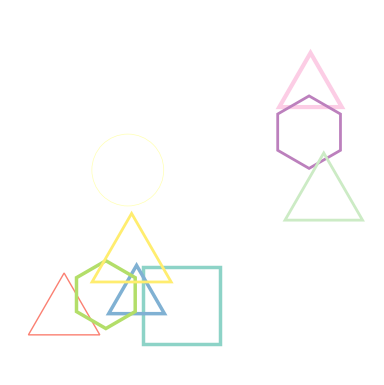[{"shape": "square", "thickness": 2.5, "radius": 0.5, "center": [0.472, 0.207]}, {"shape": "circle", "thickness": 0.5, "radius": 0.47, "center": [0.332, 0.558]}, {"shape": "triangle", "thickness": 1, "radius": 0.54, "center": [0.167, 0.184]}, {"shape": "triangle", "thickness": 2.5, "radius": 0.42, "center": [0.355, 0.227]}, {"shape": "hexagon", "thickness": 2.5, "radius": 0.44, "center": [0.275, 0.235]}, {"shape": "triangle", "thickness": 3, "radius": 0.47, "center": [0.807, 0.769]}, {"shape": "hexagon", "thickness": 2, "radius": 0.47, "center": [0.803, 0.657]}, {"shape": "triangle", "thickness": 2, "radius": 0.58, "center": [0.841, 0.486]}, {"shape": "triangle", "thickness": 2, "radius": 0.59, "center": [0.342, 0.327]}]